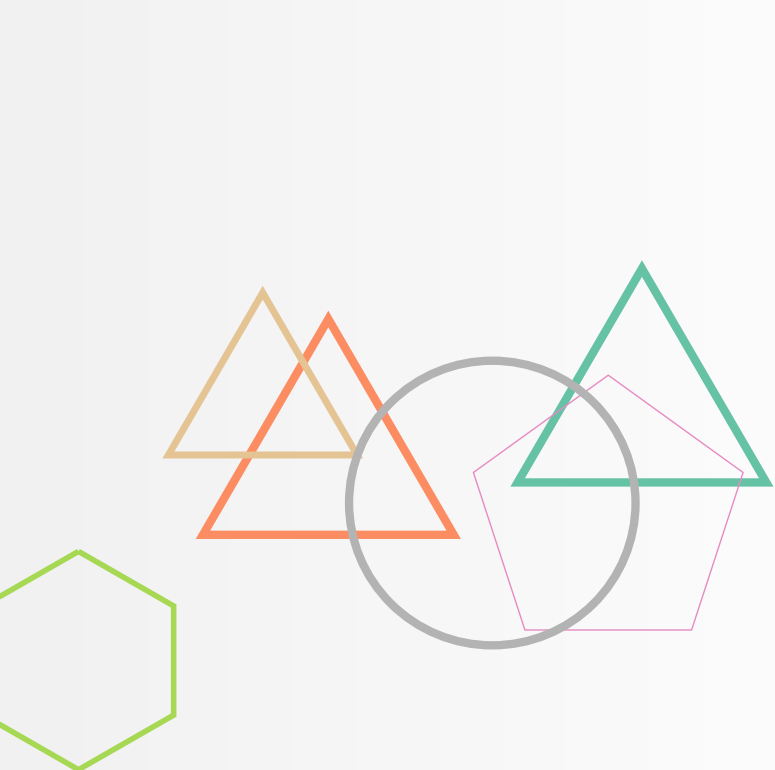[{"shape": "triangle", "thickness": 3, "radius": 0.93, "center": [0.828, 0.466]}, {"shape": "triangle", "thickness": 3, "radius": 0.93, "center": [0.424, 0.399]}, {"shape": "pentagon", "thickness": 0.5, "radius": 0.91, "center": [0.785, 0.33]}, {"shape": "hexagon", "thickness": 2, "radius": 0.71, "center": [0.101, 0.142]}, {"shape": "triangle", "thickness": 2.5, "radius": 0.7, "center": [0.339, 0.479]}, {"shape": "circle", "thickness": 3, "radius": 0.92, "center": [0.635, 0.347]}]